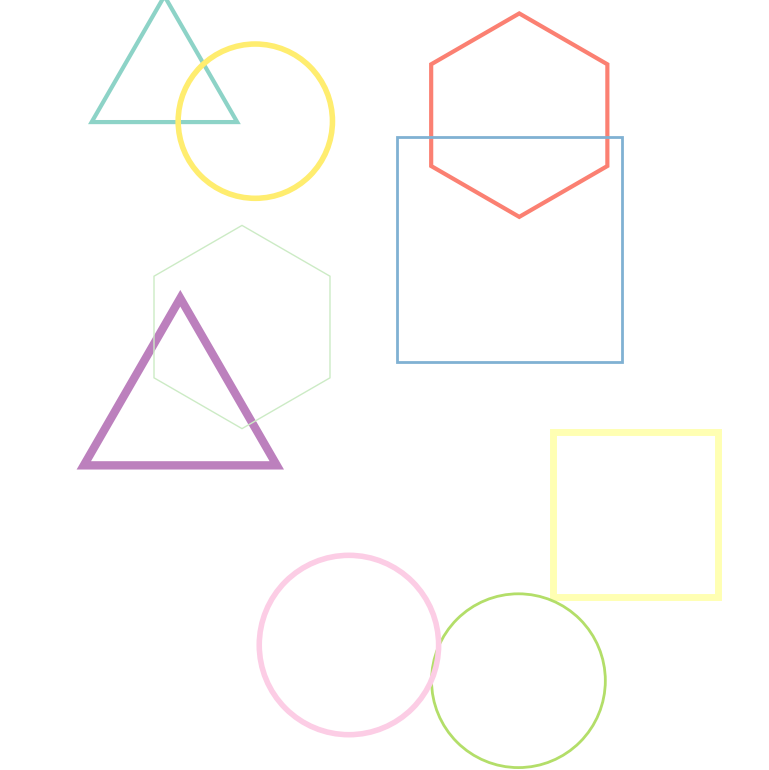[{"shape": "triangle", "thickness": 1.5, "radius": 0.55, "center": [0.214, 0.896]}, {"shape": "square", "thickness": 2.5, "radius": 0.54, "center": [0.825, 0.331]}, {"shape": "hexagon", "thickness": 1.5, "radius": 0.66, "center": [0.674, 0.85]}, {"shape": "square", "thickness": 1, "radius": 0.73, "center": [0.662, 0.676]}, {"shape": "circle", "thickness": 1, "radius": 0.56, "center": [0.673, 0.116]}, {"shape": "circle", "thickness": 2, "radius": 0.58, "center": [0.453, 0.162]}, {"shape": "triangle", "thickness": 3, "radius": 0.72, "center": [0.234, 0.468]}, {"shape": "hexagon", "thickness": 0.5, "radius": 0.66, "center": [0.314, 0.575]}, {"shape": "circle", "thickness": 2, "radius": 0.5, "center": [0.332, 0.843]}]